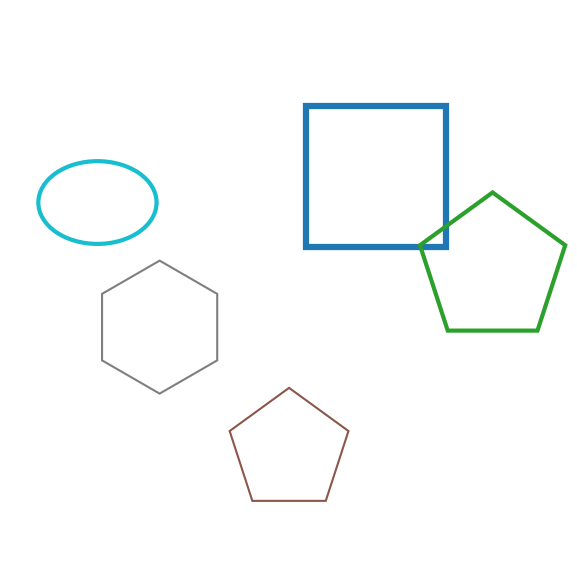[{"shape": "square", "thickness": 3, "radius": 0.61, "center": [0.651, 0.693]}, {"shape": "pentagon", "thickness": 2, "radius": 0.66, "center": [0.853, 0.534]}, {"shape": "pentagon", "thickness": 1, "radius": 0.54, "center": [0.501, 0.219]}, {"shape": "hexagon", "thickness": 1, "radius": 0.58, "center": [0.276, 0.433]}, {"shape": "oval", "thickness": 2, "radius": 0.51, "center": [0.169, 0.648]}]